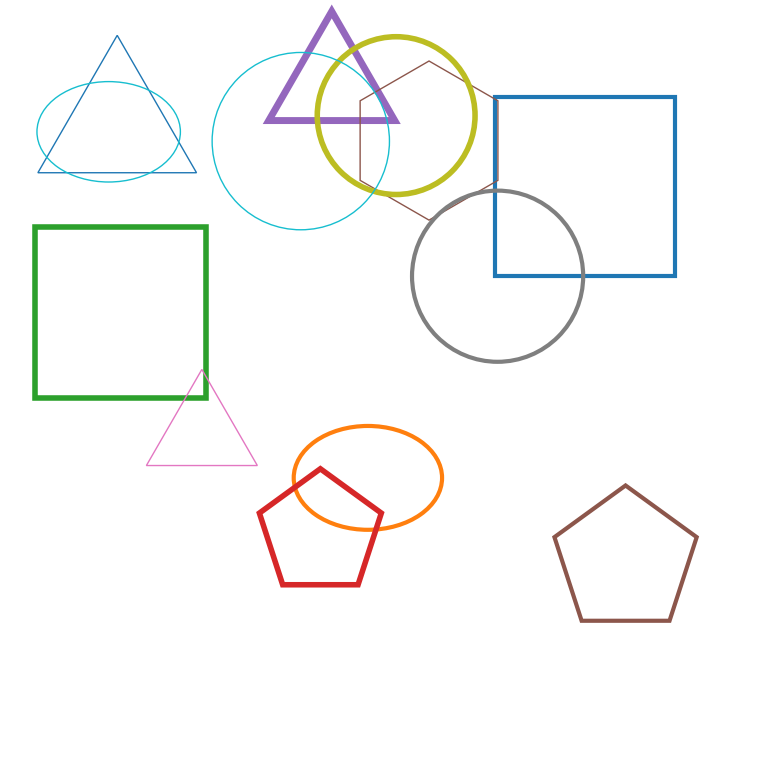[{"shape": "triangle", "thickness": 0.5, "radius": 0.59, "center": [0.152, 0.835]}, {"shape": "square", "thickness": 1.5, "radius": 0.58, "center": [0.76, 0.758]}, {"shape": "oval", "thickness": 1.5, "radius": 0.48, "center": [0.478, 0.379]}, {"shape": "square", "thickness": 2, "radius": 0.56, "center": [0.156, 0.595]}, {"shape": "pentagon", "thickness": 2, "radius": 0.42, "center": [0.416, 0.308]}, {"shape": "triangle", "thickness": 2.5, "radius": 0.47, "center": [0.431, 0.891]}, {"shape": "pentagon", "thickness": 1.5, "radius": 0.49, "center": [0.812, 0.272]}, {"shape": "hexagon", "thickness": 0.5, "radius": 0.52, "center": [0.557, 0.817]}, {"shape": "triangle", "thickness": 0.5, "radius": 0.42, "center": [0.262, 0.437]}, {"shape": "circle", "thickness": 1.5, "radius": 0.56, "center": [0.646, 0.641]}, {"shape": "circle", "thickness": 2, "radius": 0.51, "center": [0.514, 0.85]}, {"shape": "circle", "thickness": 0.5, "radius": 0.58, "center": [0.391, 0.817]}, {"shape": "oval", "thickness": 0.5, "radius": 0.47, "center": [0.141, 0.829]}]